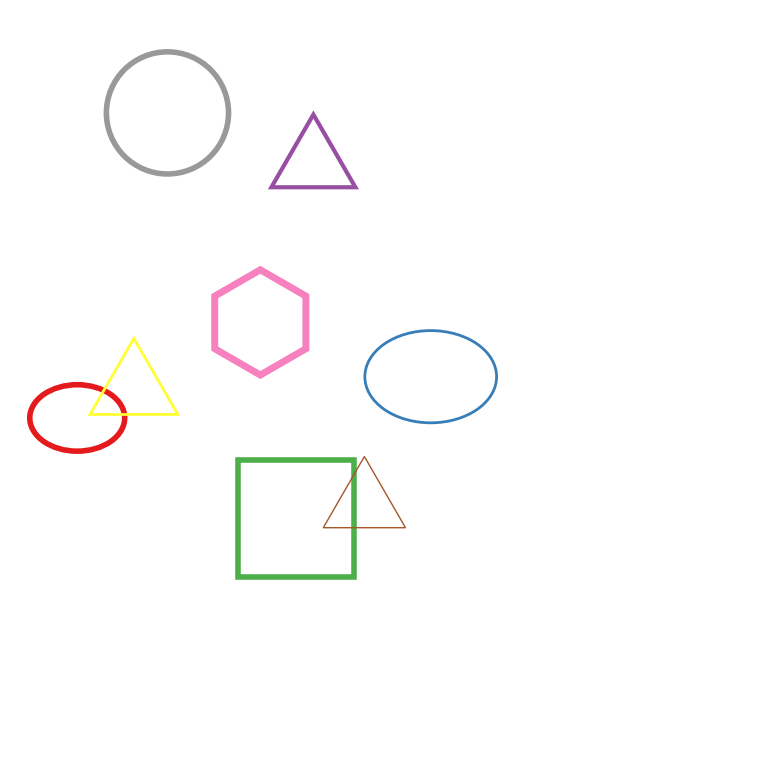[{"shape": "oval", "thickness": 2, "radius": 0.31, "center": [0.1, 0.457]}, {"shape": "oval", "thickness": 1, "radius": 0.43, "center": [0.559, 0.511]}, {"shape": "square", "thickness": 2, "radius": 0.38, "center": [0.384, 0.327]}, {"shape": "triangle", "thickness": 1.5, "radius": 0.31, "center": [0.407, 0.788]}, {"shape": "triangle", "thickness": 1, "radius": 0.33, "center": [0.174, 0.495]}, {"shape": "triangle", "thickness": 0.5, "radius": 0.31, "center": [0.473, 0.345]}, {"shape": "hexagon", "thickness": 2.5, "radius": 0.34, "center": [0.338, 0.581]}, {"shape": "circle", "thickness": 2, "radius": 0.4, "center": [0.217, 0.853]}]